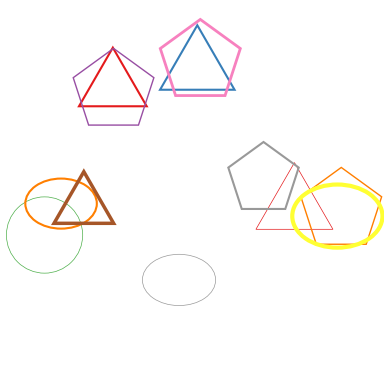[{"shape": "triangle", "thickness": 0.5, "radius": 0.58, "center": [0.765, 0.462]}, {"shape": "triangle", "thickness": 1.5, "radius": 0.51, "center": [0.293, 0.775]}, {"shape": "triangle", "thickness": 1.5, "radius": 0.56, "center": [0.512, 0.823]}, {"shape": "circle", "thickness": 0.5, "radius": 0.5, "center": [0.116, 0.39]}, {"shape": "pentagon", "thickness": 1, "radius": 0.55, "center": [0.295, 0.764]}, {"shape": "oval", "thickness": 1.5, "radius": 0.46, "center": [0.159, 0.471]}, {"shape": "pentagon", "thickness": 1, "radius": 0.55, "center": [0.886, 0.455]}, {"shape": "oval", "thickness": 3, "radius": 0.59, "center": [0.876, 0.439]}, {"shape": "triangle", "thickness": 2.5, "radius": 0.45, "center": [0.218, 0.465]}, {"shape": "pentagon", "thickness": 2, "radius": 0.55, "center": [0.52, 0.84]}, {"shape": "pentagon", "thickness": 1.5, "radius": 0.48, "center": [0.684, 0.535]}, {"shape": "oval", "thickness": 0.5, "radius": 0.48, "center": [0.465, 0.273]}]